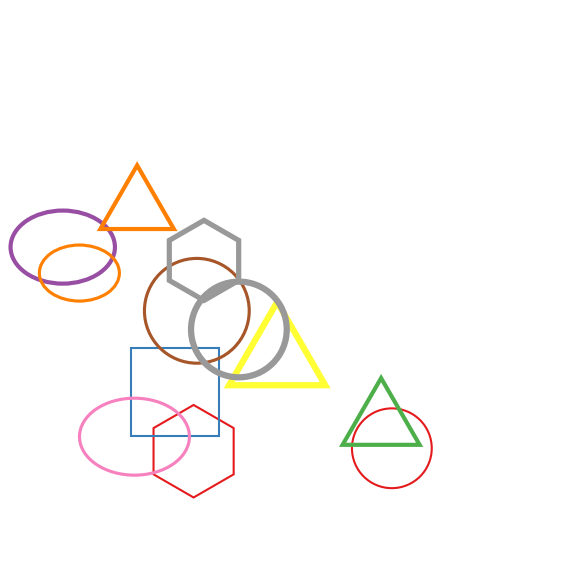[{"shape": "circle", "thickness": 1, "radius": 0.35, "center": [0.679, 0.223]}, {"shape": "hexagon", "thickness": 1, "radius": 0.4, "center": [0.335, 0.218]}, {"shape": "square", "thickness": 1, "radius": 0.38, "center": [0.302, 0.32]}, {"shape": "triangle", "thickness": 2, "radius": 0.39, "center": [0.66, 0.267]}, {"shape": "oval", "thickness": 2, "radius": 0.45, "center": [0.109, 0.571]}, {"shape": "oval", "thickness": 1.5, "radius": 0.35, "center": [0.137, 0.526]}, {"shape": "triangle", "thickness": 2, "radius": 0.37, "center": [0.237, 0.639]}, {"shape": "triangle", "thickness": 3, "radius": 0.48, "center": [0.48, 0.38]}, {"shape": "circle", "thickness": 1.5, "radius": 0.45, "center": [0.341, 0.461]}, {"shape": "oval", "thickness": 1.5, "radius": 0.48, "center": [0.233, 0.243]}, {"shape": "hexagon", "thickness": 2.5, "radius": 0.35, "center": [0.353, 0.548]}, {"shape": "circle", "thickness": 3, "radius": 0.41, "center": [0.414, 0.429]}]